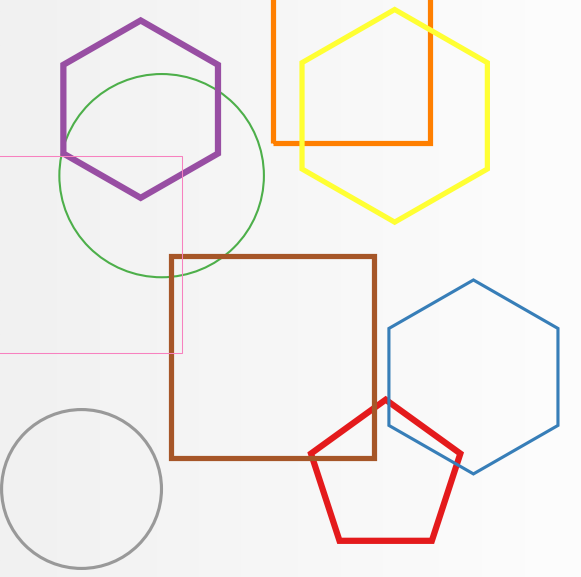[{"shape": "pentagon", "thickness": 3, "radius": 0.68, "center": [0.664, 0.172]}, {"shape": "hexagon", "thickness": 1.5, "radius": 0.84, "center": [0.815, 0.346]}, {"shape": "circle", "thickness": 1, "radius": 0.88, "center": [0.278, 0.695]}, {"shape": "hexagon", "thickness": 3, "radius": 0.77, "center": [0.242, 0.81]}, {"shape": "square", "thickness": 2.5, "radius": 0.68, "center": [0.605, 0.887]}, {"shape": "hexagon", "thickness": 2.5, "radius": 0.92, "center": [0.679, 0.799]}, {"shape": "square", "thickness": 2.5, "radius": 0.88, "center": [0.469, 0.381]}, {"shape": "square", "thickness": 0.5, "radius": 0.85, "center": [0.142, 0.559]}, {"shape": "circle", "thickness": 1.5, "radius": 0.69, "center": [0.14, 0.152]}]